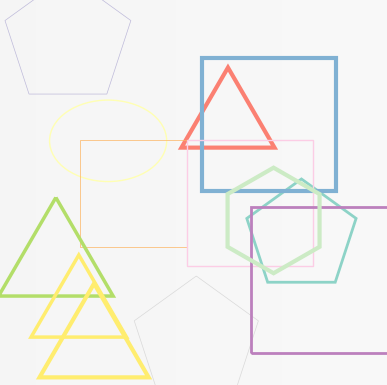[{"shape": "pentagon", "thickness": 2, "radius": 0.74, "center": [0.778, 0.387]}, {"shape": "oval", "thickness": 1, "radius": 0.76, "center": [0.279, 0.634]}, {"shape": "pentagon", "thickness": 0.5, "radius": 0.85, "center": [0.175, 0.894]}, {"shape": "triangle", "thickness": 3, "radius": 0.69, "center": [0.588, 0.686]}, {"shape": "square", "thickness": 3, "radius": 0.87, "center": [0.694, 0.677]}, {"shape": "square", "thickness": 0.5, "radius": 0.69, "center": [0.344, 0.498]}, {"shape": "triangle", "thickness": 2.5, "radius": 0.85, "center": [0.144, 0.316]}, {"shape": "square", "thickness": 1, "radius": 0.81, "center": [0.645, 0.473]}, {"shape": "pentagon", "thickness": 0.5, "radius": 0.84, "center": [0.507, 0.115]}, {"shape": "square", "thickness": 2, "radius": 0.95, "center": [0.837, 0.274]}, {"shape": "hexagon", "thickness": 3, "radius": 0.69, "center": [0.706, 0.427]}, {"shape": "triangle", "thickness": 2.5, "radius": 0.71, "center": [0.203, 0.196]}, {"shape": "triangle", "thickness": 3, "radius": 0.81, "center": [0.243, 0.101]}]